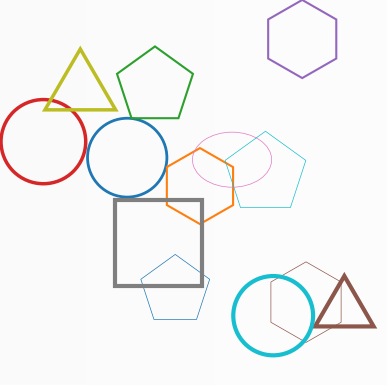[{"shape": "pentagon", "thickness": 0.5, "radius": 0.47, "center": [0.452, 0.246]}, {"shape": "circle", "thickness": 2, "radius": 0.51, "center": [0.328, 0.59]}, {"shape": "hexagon", "thickness": 1.5, "radius": 0.49, "center": [0.516, 0.517]}, {"shape": "pentagon", "thickness": 1.5, "radius": 0.52, "center": [0.4, 0.776]}, {"shape": "circle", "thickness": 2.5, "radius": 0.55, "center": [0.112, 0.632]}, {"shape": "hexagon", "thickness": 1.5, "radius": 0.51, "center": [0.78, 0.899]}, {"shape": "hexagon", "thickness": 0.5, "radius": 0.52, "center": [0.79, 0.215]}, {"shape": "triangle", "thickness": 3, "radius": 0.44, "center": [0.889, 0.196]}, {"shape": "oval", "thickness": 0.5, "radius": 0.51, "center": [0.599, 0.585]}, {"shape": "square", "thickness": 3, "radius": 0.56, "center": [0.41, 0.369]}, {"shape": "triangle", "thickness": 2.5, "radius": 0.53, "center": [0.207, 0.767]}, {"shape": "pentagon", "thickness": 0.5, "radius": 0.55, "center": [0.685, 0.55]}, {"shape": "circle", "thickness": 3, "radius": 0.51, "center": [0.705, 0.18]}]